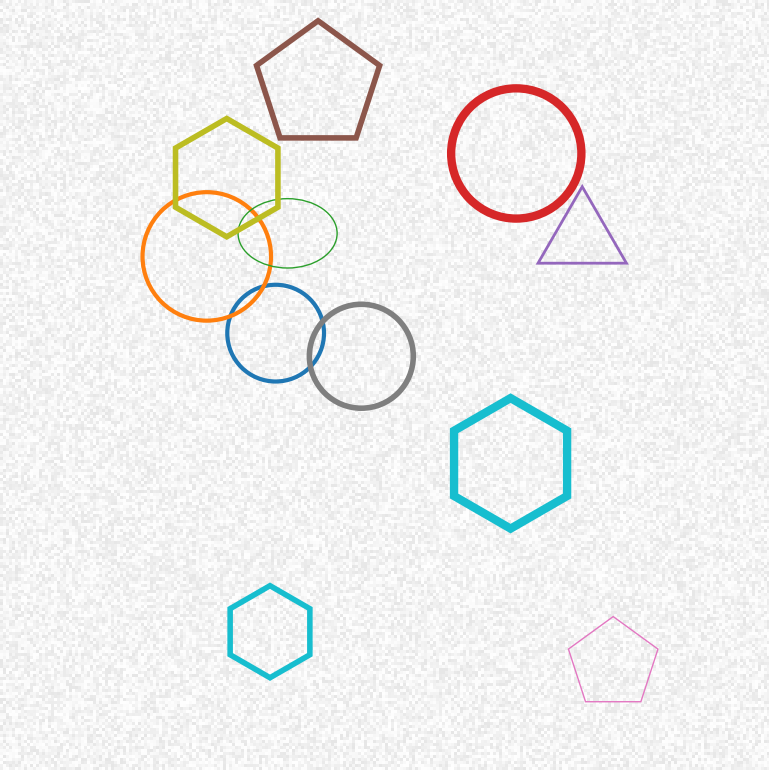[{"shape": "circle", "thickness": 1.5, "radius": 0.31, "center": [0.358, 0.567]}, {"shape": "circle", "thickness": 1.5, "radius": 0.42, "center": [0.269, 0.667]}, {"shape": "oval", "thickness": 0.5, "radius": 0.32, "center": [0.374, 0.697]}, {"shape": "circle", "thickness": 3, "radius": 0.42, "center": [0.67, 0.801]}, {"shape": "triangle", "thickness": 1, "radius": 0.33, "center": [0.756, 0.691]}, {"shape": "pentagon", "thickness": 2, "radius": 0.42, "center": [0.413, 0.889]}, {"shape": "pentagon", "thickness": 0.5, "radius": 0.31, "center": [0.796, 0.138]}, {"shape": "circle", "thickness": 2, "radius": 0.34, "center": [0.469, 0.537]}, {"shape": "hexagon", "thickness": 2, "radius": 0.38, "center": [0.294, 0.769]}, {"shape": "hexagon", "thickness": 3, "radius": 0.42, "center": [0.663, 0.398]}, {"shape": "hexagon", "thickness": 2, "radius": 0.3, "center": [0.351, 0.18]}]